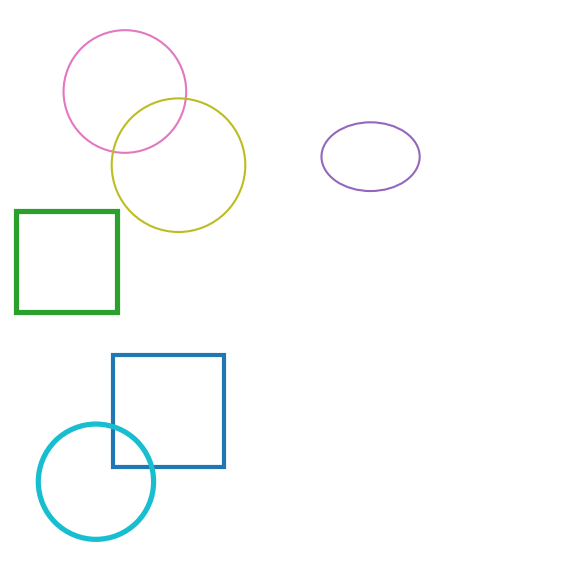[{"shape": "square", "thickness": 2, "radius": 0.48, "center": [0.293, 0.288]}, {"shape": "square", "thickness": 2.5, "radius": 0.44, "center": [0.116, 0.546]}, {"shape": "oval", "thickness": 1, "radius": 0.43, "center": [0.642, 0.728]}, {"shape": "circle", "thickness": 1, "radius": 0.53, "center": [0.216, 0.841]}, {"shape": "circle", "thickness": 1, "radius": 0.58, "center": [0.309, 0.713]}, {"shape": "circle", "thickness": 2.5, "radius": 0.5, "center": [0.166, 0.165]}]